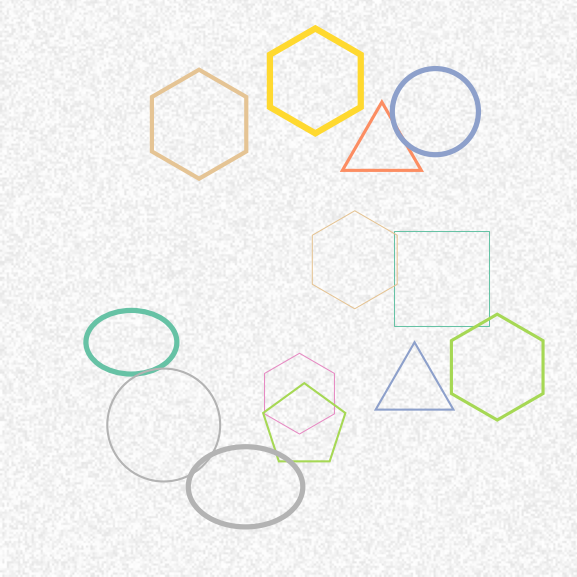[{"shape": "square", "thickness": 0.5, "radius": 0.41, "center": [0.765, 0.517]}, {"shape": "oval", "thickness": 2.5, "radius": 0.39, "center": [0.228, 0.407]}, {"shape": "triangle", "thickness": 1.5, "radius": 0.39, "center": [0.661, 0.744]}, {"shape": "triangle", "thickness": 1, "radius": 0.39, "center": [0.718, 0.329]}, {"shape": "circle", "thickness": 2.5, "radius": 0.37, "center": [0.754, 0.806]}, {"shape": "hexagon", "thickness": 0.5, "radius": 0.35, "center": [0.519, 0.317]}, {"shape": "pentagon", "thickness": 1, "radius": 0.37, "center": [0.527, 0.261]}, {"shape": "hexagon", "thickness": 1.5, "radius": 0.46, "center": [0.861, 0.363]}, {"shape": "hexagon", "thickness": 3, "radius": 0.45, "center": [0.546, 0.859]}, {"shape": "hexagon", "thickness": 2, "radius": 0.47, "center": [0.345, 0.784]}, {"shape": "hexagon", "thickness": 0.5, "radius": 0.42, "center": [0.614, 0.549]}, {"shape": "oval", "thickness": 2.5, "radius": 0.5, "center": [0.425, 0.156]}, {"shape": "circle", "thickness": 1, "radius": 0.49, "center": [0.284, 0.263]}]